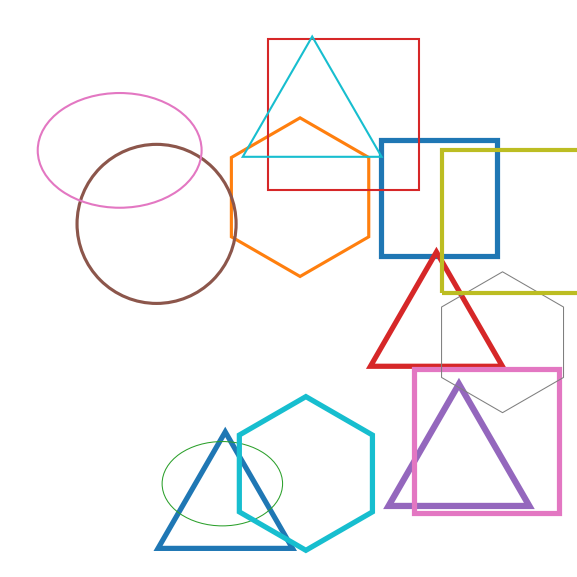[{"shape": "square", "thickness": 2.5, "radius": 0.5, "center": [0.76, 0.656]}, {"shape": "triangle", "thickness": 2.5, "radius": 0.67, "center": [0.39, 0.117]}, {"shape": "hexagon", "thickness": 1.5, "radius": 0.69, "center": [0.52, 0.658]}, {"shape": "oval", "thickness": 0.5, "radius": 0.52, "center": [0.385, 0.162]}, {"shape": "triangle", "thickness": 2.5, "radius": 0.66, "center": [0.756, 0.431]}, {"shape": "square", "thickness": 1, "radius": 0.65, "center": [0.595, 0.801]}, {"shape": "triangle", "thickness": 3, "radius": 0.7, "center": [0.795, 0.193]}, {"shape": "circle", "thickness": 1.5, "radius": 0.69, "center": [0.271, 0.611]}, {"shape": "square", "thickness": 2.5, "radius": 0.63, "center": [0.842, 0.235]}, {"shape": "oval", "thickness": 1, "radius": 0.71, "center": [0.207, 0.739]}, {"shape": "hexagon", "thickness": 0.5, "radius": 0.61, "center": [0.87, 0.407]}, {"shape": "square", "thickness": 2, "radius": 0.62, "center": [0.889, 0.615]}, {"shape": "triangle", "thickness": 1, "radius": 0.69, "center": [0.541, 0.797]}, {"shape": "hexagon", "thickness": 2.5, "radius": 0.67, "center": [0.53, 0.179]}]